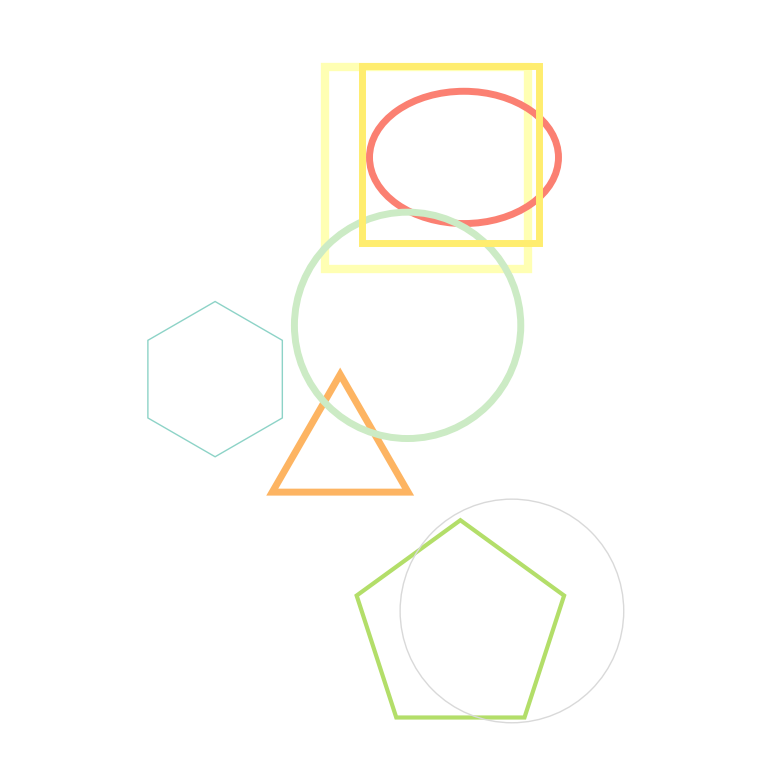[{"shape": "hexagon", "thickness": 0.5, "radius": 0.5, "center": [0.279, 0.508]}, {"shape": "square", "thickness": 3, "radius": 0.66, "center": [0.554, 0.781]}, {"shape": "oval", "thickness": 2.5, "radius": 0.61, "center": [0.603, 0.796]}, {"shape": "triangle", "thickness": 2.5, "radius": 0.51, "center": [0.442, 0.412]}, {"shape": "pentagon", "thickness": 1.5, "radius": 0.71, "center": [0.598, 0.183]}, {"shape": "circle", "thickness": 0.5, "radius": 0.73, "center": [0.665, 0.207]}, {"shape": "circle", "thickness": 2.5, "radius": 0.73, "center": [0.529, 0.577]}, {"shape": "square", "thickness": 2.5, "radius": 0.57, "center": [0.585, 0.8]}]